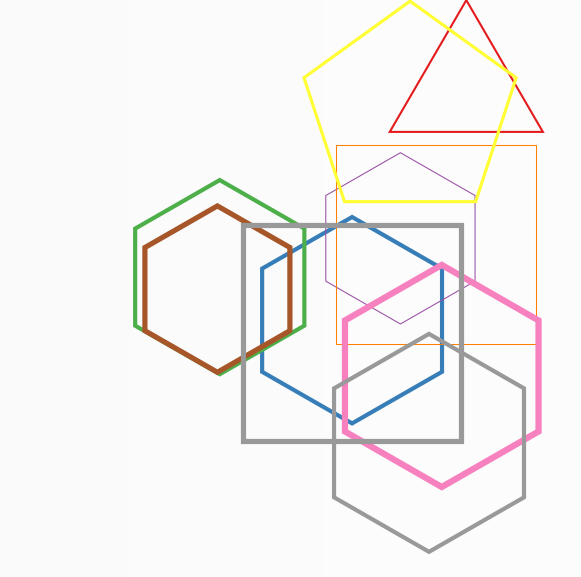[{"shape": "triangle", "thickness": 1, "radius": 0.76, "center": [0.802, 0.847]}, {"shape": "hexagon", "thickness": 2, "radius": 0.89, "center": [0.606, 0.445]}, {"shape": "hexagon", "thickness": 2, "radius": 0.84, "center": [0.378, 0.519]}, {"shape": "hexagon", "thickness": 0.5, "radius": 0.74, "center": [0.689, 0.586]}, {"shape": "square", "thickness": 0.5, "radius": 0.86, "center": [0.75, 0.576]}, {"shape": "pentagon", "thickness": 1.5, "radius": 0.96, "center": [0.705, 0.805]}, {"shape": "hexagon", "thickness": 2.5, "radius": 0.72, "center": [0.374, 0.499]}, {"shape": "hexagon", "thickness": 3, "radius": 0.96, "center": [0.76, 0.348]}, {"shape": "hexagon", "thickness": 2, "radius": 0.94, "center": [0.738, 0.232]}, {"shape": "square", "thickness": 2.5, "radius": 0.94, "center": [0.606, 0.423]}]